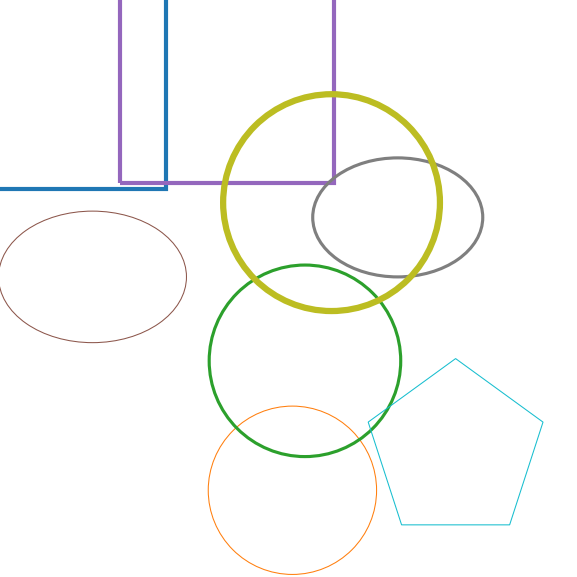[{"shape": "square", "thickness": 2, "radius": 0.92, "center": [0.103, 0.856]}, {"shape": "circle", "thickness": 0.5, "radius": 0.73, "center": [0.506, 0.15]}, {"shape": "circle", "thickness": 1.5, "radius": 0.83, "center": [0.528, 0.374]}, {"shape": "square", "thickness": 2, "radius": 0.93, "center": [0.394, 0.869]}, {"shape": "oval", "thickness": 0.5, "radius": 0.81, "center": [0.16, 0.52]}, {"shape": "oval", "thickness": 1.5, "radius": 0.74, "center": [0.689, 0.623]}, {"shape": "circle", "thickness": 3, "radius": 0.94, "center": [0.574, 0.648]}, {"shape": "pentagon", "thickness": 0.5, "radius": 0.8, "center": [0.789, 0.219]}]